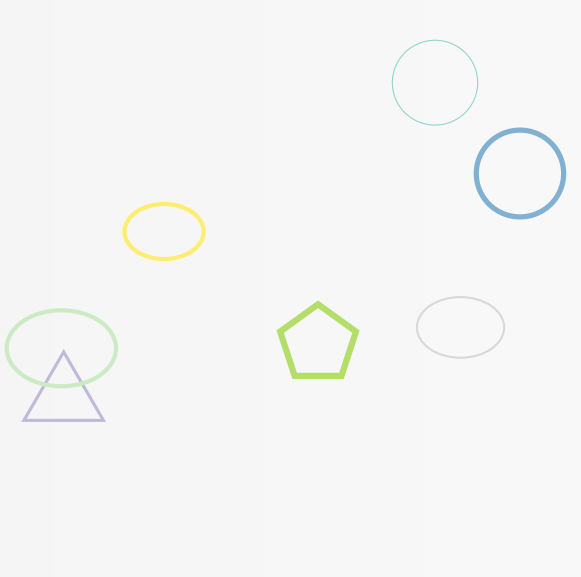[{"shape": "circle", "thickness": 0.5, "radius": 0.37, "center": [0.748, 0.856]}, {"shape": "triangle", "thickness": 1.5, "radius": 0.39, "center": [0.11, 0.311]}, {"shape": "circle", "thickness": 2.5, "radius": 0.38, "center": [0.895, 0.699]}, {"shape": "pentagon", "thickness": 3, "radius": 0.34, "center": [0.547, 0.404]}, {"shape": "oval", "thickness": 1, "radius": 0.38, "center": [0.792, 0.432]}, {"shape": "oval", "thickness": 2, "radius": 0.47, "center": [0.106, 0.396]}, {"shape": "oval", "thickness": 2, "radius": 0.34, "center": [0.282, 0.598]}]